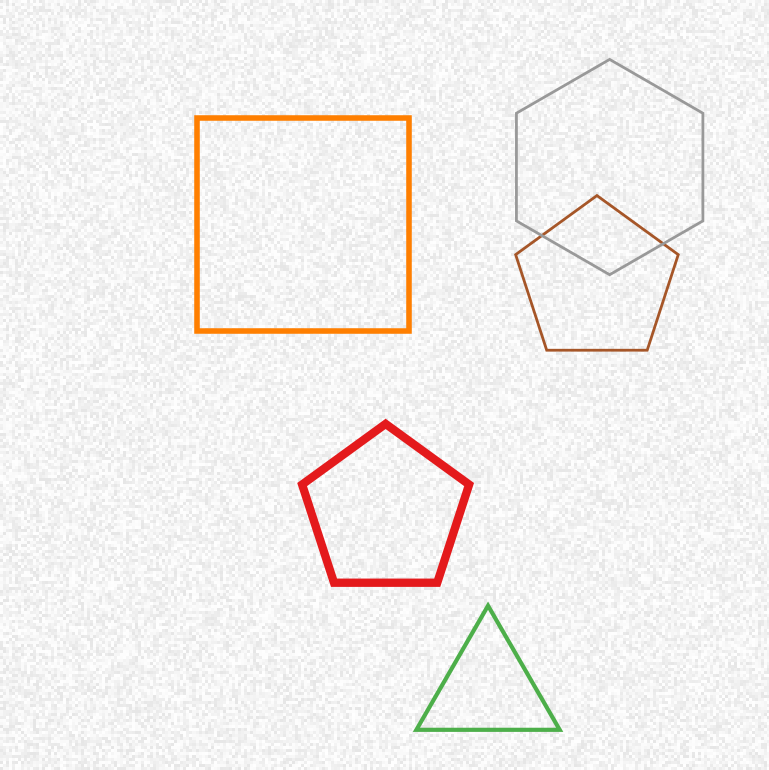[{"shape": "pentagon", "thickness": 3, "radius": 0.57, "center": [0.501, 0.335]}, {"shape": "triangle", "thickness": 1.5, "radius": 0.54, "center": [0.634, 0.106]}, {"shape": "square", "thickness": 2, "radius": 0.69, "center": [0.393, 0.708]}, {"shape": "pentagon", "thickness": 1, "radius": 0.56, "center": [0.775, 0.635]}, {"shape": "hexagon", "thickness": 1, "radius": 0.7, "center": [0.792, 0.783]}]